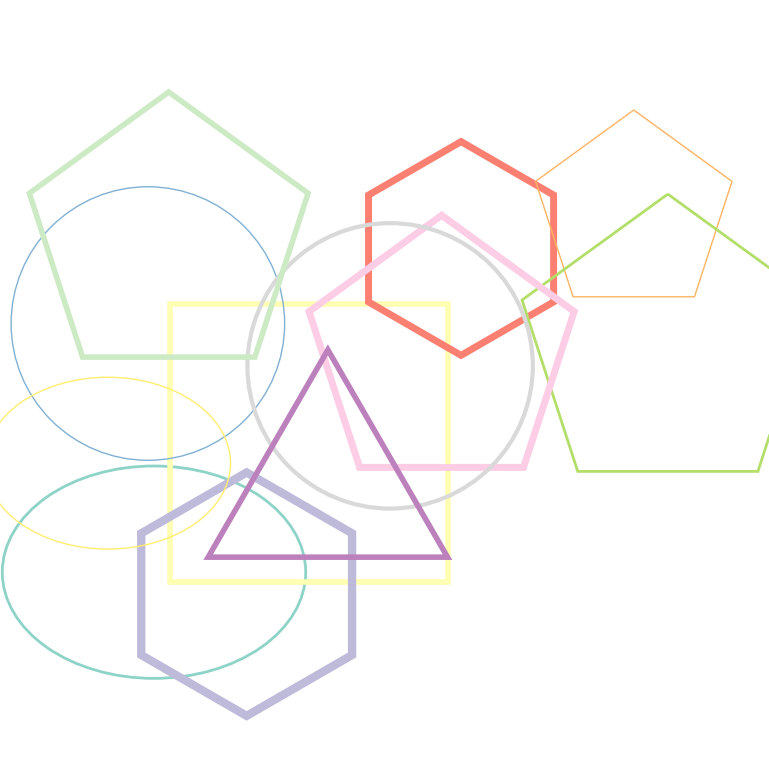[{"shape": "oval", "thickness": 1, "radius": 0.99, "center": [0.2, 0.257]}, {"shape": "square", "thickness": 2, "radius": 0.9, "center": [0.401, 0.425]}, {"shape": "hexagon", "thickness": 3, "radius": 0.79, "center": [0.32, 0.228]}, {"shape": "hexagon", "thickness": 2.5, "radius": 0.69, "center": [0.599, 0.677]}, {"shape": "circle", "thickness": 0.5, "radius": 0.89, "center": [0.192, 0.58]}, {"shape": "pentagon", "thickness": 0.5, "radius": 0.67, "center": [0.823, 0.723]}, {"shape": "pentagon", "thickness": 1, "radius": 1.0, "center": [0.867, 0.549]}, {"shape": "pentagon", "thickness": 2.5, "radius": 0.91, "center": [0.574, 0.539]}, {"shape": "circle", "thickness": 1.5, "radius": 0.93, "center": [0.507, 0.525]}, {"shape": "triangle", "thickness": 2, "radius": 0.9, "center": [0.426, 0.366]}, {"shape": "pentagon", "thickness": 2, "radius": 0.95, "center": [0.219, 0.69]}, {"shape": "oval", "thickness": 0.5, "radius": 0.8, "center": [0.14, 0.398]}]